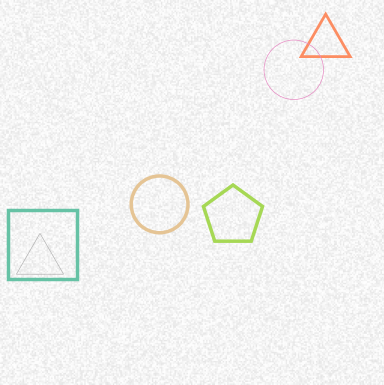[{"shape": "square", "thickness": 2.5, "radius": 0.45, "center": [0.11, 0.364]}, {"shape": "triangle", "thickness": 2, "radius": 0.37, "center": [0.846, 0.89]}, {"shape": "circle", "thickness": 0.5, "radius": 0.39, "center": [0.763, 0.819]}, {"shape": "pentagon", "thickness": 2.5, "radius": 0.4, "center": [0.605, 0.439]}, {"shape": "circle", "thickness": 2.5, "radius": 0.37, "center": [0.415, 0.469]}, {"shape": "triangle", "thickness": 0.5, "radius": 0.35, "center": [0.104, 0.323]}]